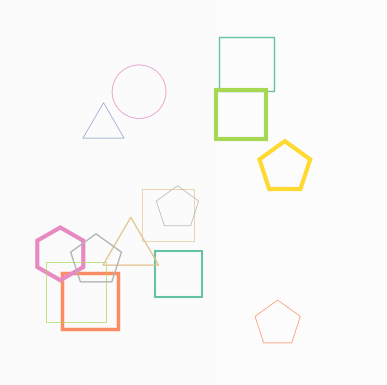[{"shape": "square", "thickness": 1, "radius": 0.35, "center": [0.637, 0.834]}, {"shape": "square", "thickness": 1.5, "radius": 0.3, "center": [0.46, 0.288]}, {"shape": "pentagon", "thickness": 0.5, "radius": 0.31, "center": [0.717, 0.159]}, {"shape": "square", "thickness": 2.5, "radius": 0.36, "center": [0.232, 0.217]}, {"shape": "triangle", "thickness": 0.5, "radius": 0.31, "center": [0.267, 0.672]}, {"shape": "hexagon", "thickness": 3, "radius": 0.34, "center": [0.156, 0.341]}, {"shape": "circle", "thickness": 0.5, "radius": 0.35, "center": [0.359, 0.762]}, {"shape": "square", "thickness": 0.5, "radius": 0.39, "center": [0.196, 0.242]}, {"shape": "square", "thickness": 3, "radius": 0.32, "center": [0.622, 0.703]}, {"shape": "pentagon", "thickness": 3, "radius": 0.34, "center": [0.735, 0.565]}, {"shape": "triangle", "thickness": 1, "radius": 0.41, "center": [0.338, 0.353]}, {"shape": "square", "thickness": 0.5, "radius": 0.34, "center": [0.433, 0.441]}, {"shape": "pentagon", "thickness": 0.5, "radius": 0.29, "center": [0.458, 0.46]}, {"shape": "pentagon", "thickness": 1, "radius": 0.34, "center": [0.248, 0.324]}]